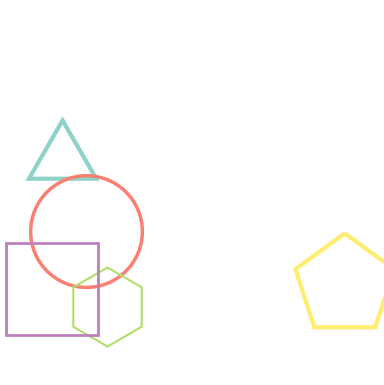[{"shape": "triangle", "thickness": 3, "radius": 0.5, "center": [0.163, 0.586]}, {"shape": "circle", "thickness": 2.5, "radius": 0.73, "center": [0.225, 0.399]}, {"shape": "hexagon", "thickness": 1.5, "radius": 0.51, "center": [0.279, 0.203]}, {"shape": "square", "thickness": 2, "radius": 0.59, "center": [0.135, 0.25]}, {"shape": "pentagon", "thickness": 3, "radius": 0.67, "center": [0.896, 0.259]}]